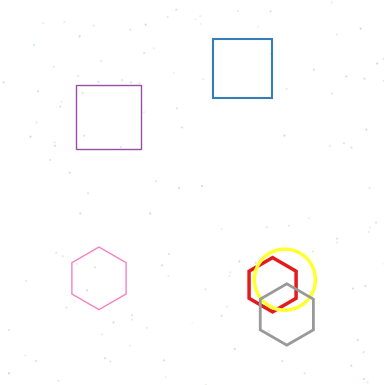[{"shape": "hexagon", "thickness": 2.5, "radius": 0.35, "center": [0.708, 0.26]}, {"shape": "square", "thickness": 1.5, "radius": 0.39, "center": [0.631, 0.822]}, {"shape": "square", "thickness": 1, "radius": 0.42, "center": [0.281, 0.696]}, {"shape": "circle", "thickness": 2.5, "radius": 0.4, "center": [0.74, 0.274]}, {"shape": "hexagon", "thickness": 1, "radius": 0.41, "center": [0.257, 0.277]}, {"shape": "hexagon", "thickness": 2, "radius": 0.4, "center": [0.745, 0.183]}]